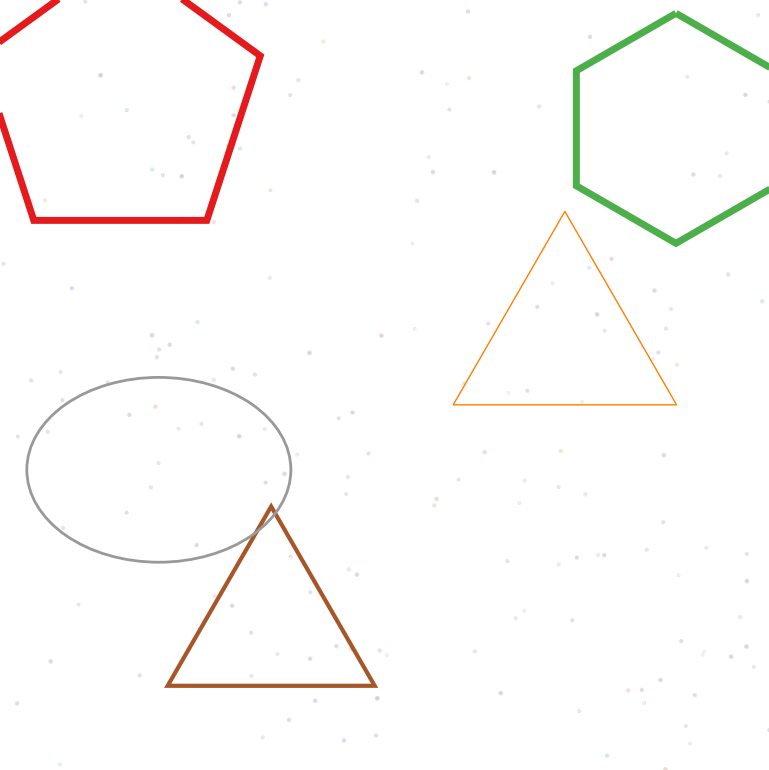[{"shape": "pentagon", "thickness": 2.5, "radius": 0.96, "center": [0.156, 0.868]}, {"shape": "hexagon", "thickness": 2.5, "radius": 0.75, "center": [0.878, 0.833]}, {"shape": "triangle", "thickness": 0.5, "radius": 0.84, "center": [0.734, 0.558]}, {"shape": "triangle", "thickness": 1.5, "radius": 0.78, "center": [0.352, 0.187]}, {"shape": "oval", "thickness": 1, "radius": 0.86, "center": [0.206, 0.39]}]